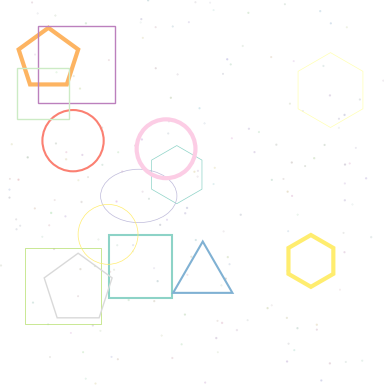[{"shape": "hexagon", "thickness": 0.5, "radius": 0.38, "center": [0.459, 0.546]}, {"shape": "square", "thickness": 1.5, "radius": 0.41, "center": [0.364, 0.308]}, {"shape": "hexagon", "thickness": 0.5, "radius": 0.49, "center": [0.858, 0.766]}, {"shape": "oval", "thickness": 0.5, "radius": 0.5, "center": [0.36, 0.491]}, {"shape": "circle", "thickness": 1.5, "radius": 0.4, "center": [0.19, 0.635]}, {"shape": "triangle", "thickness": 1.5, "radius": 0.44, "center": [0.527, 0.284]}, {"shape": "pentagon", "thickness": 3, "radius": 0.41, "center": [0.126, 0.846]}, {"shape": "square", "thickness": 0.5, "radius": 0.49, "center": [0.164, 0.257]}, {"shape": "circle", "thickness": 3, "radius": 0.38, "center": [0.431, 0.614]}, {"shape": "pentagon", "thickness": 1, "radius": 0.46, "center": [0.203, 0.25]}, {"shape": "square", "thickness": 1, "radius": 0.5, "center": [0.199, 0.833]}, {"shape": "square", "thickness": 1, "radius": 0.33, "center": [0.112, 0.757]}, {"shape": "circle", "thickness": 0.5, "radius": 0.39, "center": [0.281, 0.391]}, {"shape": "hexagon", "thickness": 3, "radius": 0.34, "center": [0.808, 0.322]}]